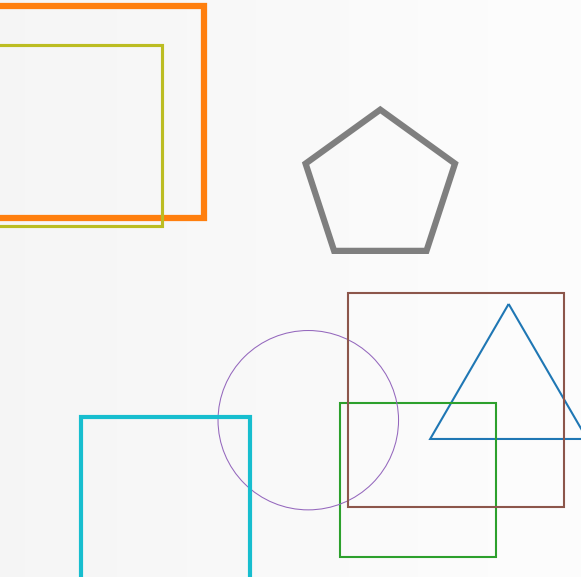[{"shape": "triangle", "thickness": 1, "radius": 0.78, "center": [0.875, 0.317]}, {"shape": "square", "thickness": 3, "radius": 0.92, "center": [0.167, 0.806]}, {"shape": "square", "thickness": 1, "radius": 0.67, "center": [0.719, 0.168]}, {"shape": "circle", "thickness": 0.5, "radius": 0.78, "center": [0.53, 0.272]}, {"shape": "square", "thickness": 1, "radius": 0.93, "center": [0.785, 0.307]}, {"shape": "pentagon", "thickness": 3, "radius": 0.68, "center": [0.654, 0.674]}, {"shape": "square", "thickness": 1.5, "radius": 0.78, "center": [0.123, 0.764]}, {"shape": "square", "thickness": 2, "radius": 0.73, "center": [0.285, 0.131]}]